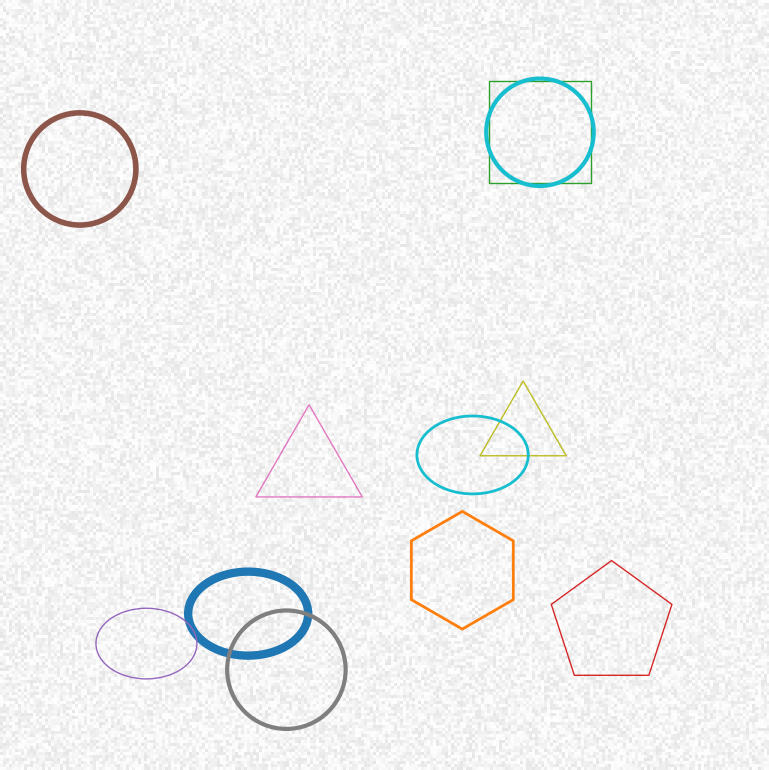[{"shape": "oval", "thickness": 3, "radius": 0.39, "center": [0.322, 0.203]}, {"shape": "hexagon", "thickness": 1, "radius": 0.38, "center": [0.6, 0.259]}, {"shape": "square", "thickness": 0.5, "radius": 0.33, "center": [0.702, 0.829]}, {"shape": "pentagon", "thickness": 0.5, "radius": 0.41, "center": [0.794, 0.19]}, {"shape": "oval", "thickness": 0.5, "radius": 0.33, "center": [0.19, 0.164]}, {"shape": "circle", "thickness": 2, "radius": 0.36, "center": [0.104, 0.781]}, {"shape": "triangle", "thickness": 0.5, "radius": 0.4, "center": [0.401, 0.395]}, {"shape": "circle", "thickness": 1.5, "radius": 0.38, "center": [0.372, 0.13]}, {"shape": "triangle", "thickness": 0.5, "radius": 0.32, "center": [0.679, 0.44]}, {"shape": "circle", "thickness": 1.5, "radius": 0.35, "center": [0.701, 0.828]}, {"shape": "oval", "thickness": 1, "radius": 0.36, "center": [0.614, 0.409]}]